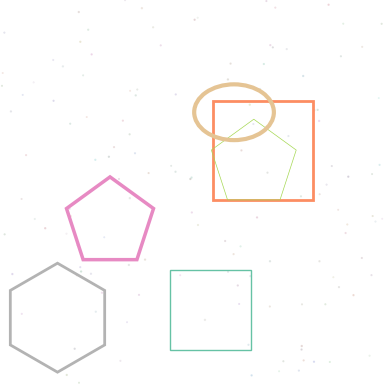[{"shape": "square", "thickness": 1, "radius": 0.52, "center": [0.546, 0.194]}, {"shape": "square", "thickness": 2, "radius": 0.65, "center": [0.683, 0.61]}, {"shape": "pentagon", "thickness": 2.5, "radius": 0.59, "center": [0.286, 0.422]}, {"shape": "pentagon", "thickness": 0.5, "radius": 0.58, "center": [0.659, 0.574]}, {"shape": "oval", "thickness": 3, "radius": 0.52, "center": [0.608, 0.708]}, {"shape": "hexagon", "thickness": 2, "radius": 0.71, "center": [0.149, 0.175]}]